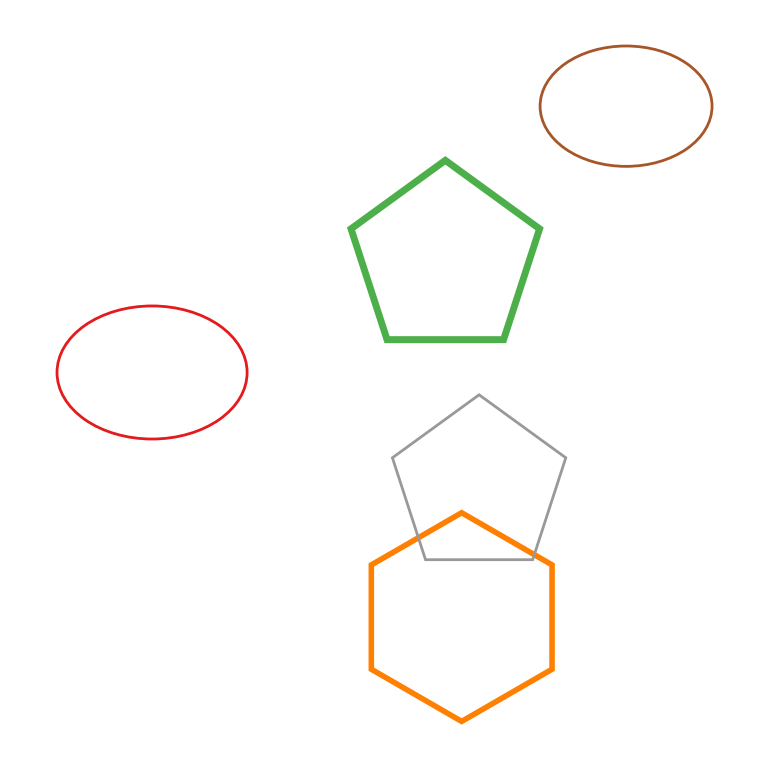[{"shape": "oval", "thickness": 1, "radius": 0.62, "center": [0.197, 0.516]}, {"shape": "pentagon", "thickness": 2.5, "radius": 0.64, "center": [0.578, 0.663]}, {"shape": "hexagon", "thickness": 2, "radius": 0.68, "center": [0.6, 0.199]}, {"shape": "oval", "thickness": 1, "radius": 0.56, "center": [0.813, 0.862]}, {"shape": "pentagon", "thickness": 1, "radius": 0.59, "center": [0.622, 0.369]}]